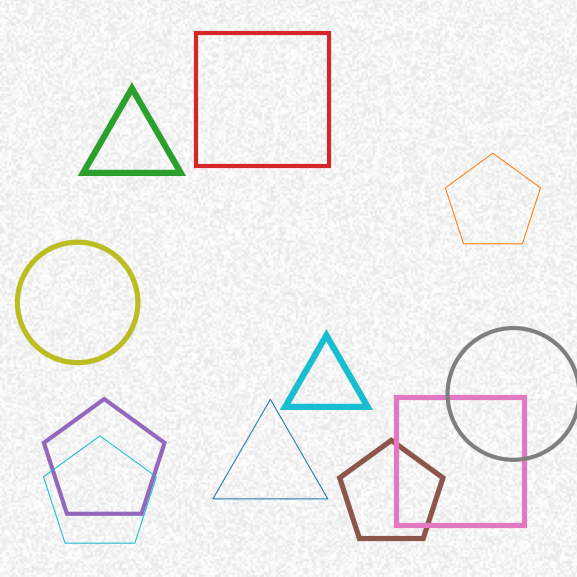[{"shape": "triangle", "thickness": 0.5, "radius": 0.57, "center": [0.468, 0.193]}, {"shape": "pentagon", "thickness": 0.5, "radius": 0.43, "center": [0.854, 0.647]}, {"shape": "triangle", "thickness": 3, "radius": 0.49, "center": [0.228, 0.749]}, {"shape": "square", "thickness": 2, "radius": 0.58, "center": [0.454, 0.827]}, {"shape": "pentagon", "thickness": 2, "radius": 0.55, "center": [0.18, 0.198]}, {"shape": "pentagon", "thickness": 2.5, "radius": 0.47, "center": [0.678, 0.143]}, {"shape": "square", "thickness": 2.5, "radius": 0.56, "center": [0.797, 0.201]}, {"shape": "circle", "thickness": 2, "radius": 0.57, "center": [0.889, 0.317]}, {"shape": "circle", "thickness": 2.5, "radius": 0.52, "center": [0.134, 0.475]}, {"shape": "pentagon", "thickness": 0.5, "radius": 0.51, "center": [0.173, 0.142]}, {"shape": "triangle", "thickness": 3, "radius": 0.41, "center": [0.565, 0.336]}]